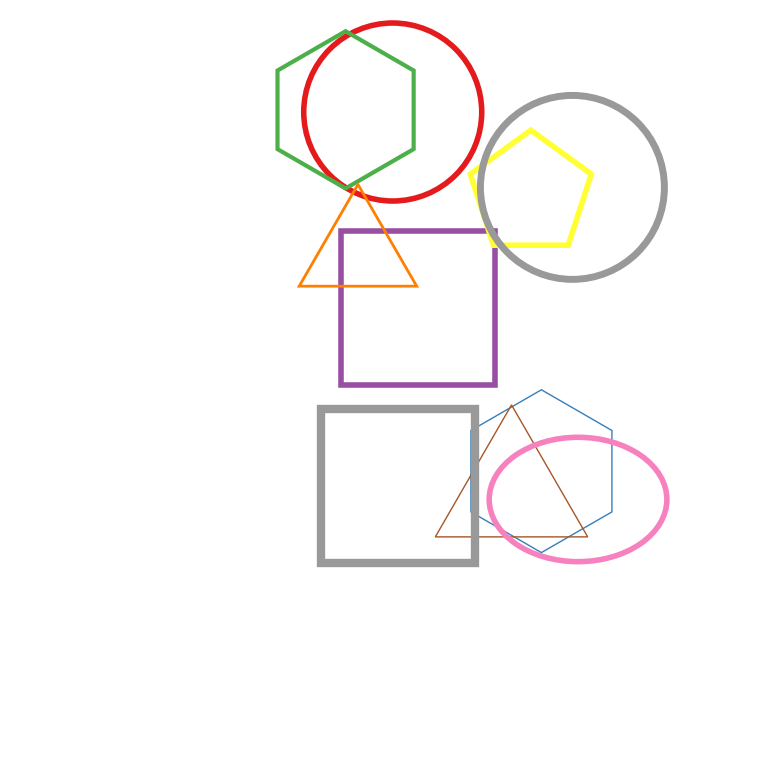[{"shape": "circle", "thickness": 2, "radius": 0.58, "center": [0.51, 0.855]}, {"shape": "hexagon", "thickness": 0.5, "radius": 0.53, "center": [0.703, 0.388]}, {"shape": "hexagon", "thickness": 1.5, "radius": 0.51, "center": [0.449, 0.857]}, {"shape": "square", "thickness": 2, "radius": 0.5, "center": [0.543, 0.6]}, {"shape": "triangle", "thickness": 1, "radius": 0.44, "center": [0.465, 0.672]}, {"shape": "pentagon", "thickness": 2, "radius": 0.41, "center": [0.689, 0.748]}, {"shape": "triangle", "thickness": 0.5, "radius": 0.57, "center": [0.664, 0.36]}, {"shape": "oval", "thickness": 2, "radius": 0.58, "center": [0.751, 0.351]}, {"shape": "circle", "thickness": 2.5, "radius": 0.6, "center": [0.743, 0.757]}, {"shape": "square", "thickness": 3, "radius": 0.5, "center": [0.517, 0.369]}]